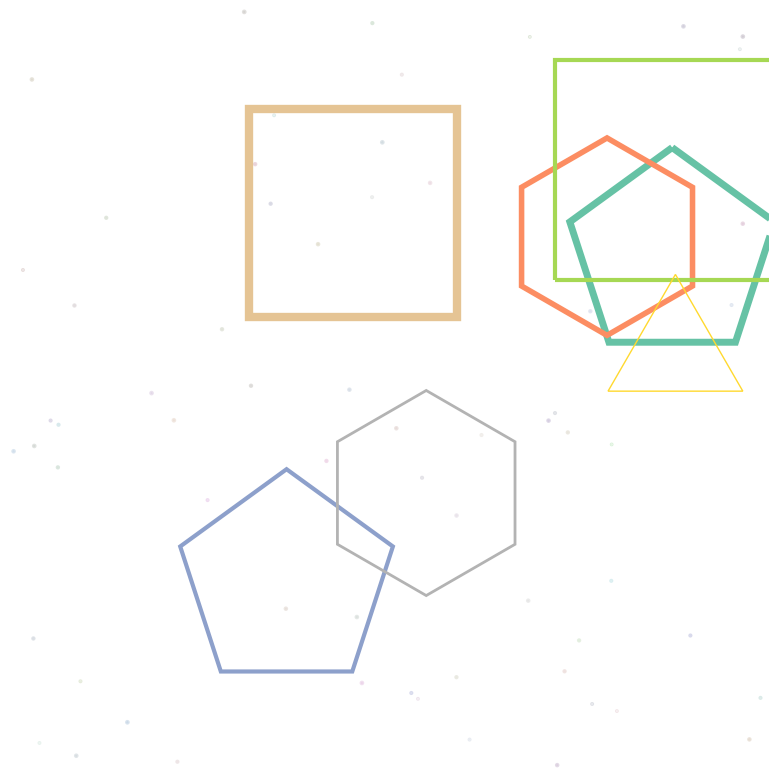[{"shape": "pentagon", "thickness": 2.5, "radius": 0.7, "center": [0.873, 0.669]}, {"shape": "hexagon", "thickness": 2, "radius": 0.64, "center": [0.788, 0.693]}, {"shape": "pentagon", "thickness": 1.5, "radius": 0.73, "center": [0.372, 0.245]}, {"shape": "square", "thickness": 1.5, "radius": 0.71, "center": [0.863, 0.779]}, {"shape": "triangle", "thickness": 0.5, "radius": 0.51, "center": [0.877, 0.543]}, {"shape": "square", "thickness": 3, "radius": 0.68, "center": [0.459, 0.723]}, {"shape": "hexagon", "thickness": 1, "radius": 0.67, "center": [0.554, 0.36]}]